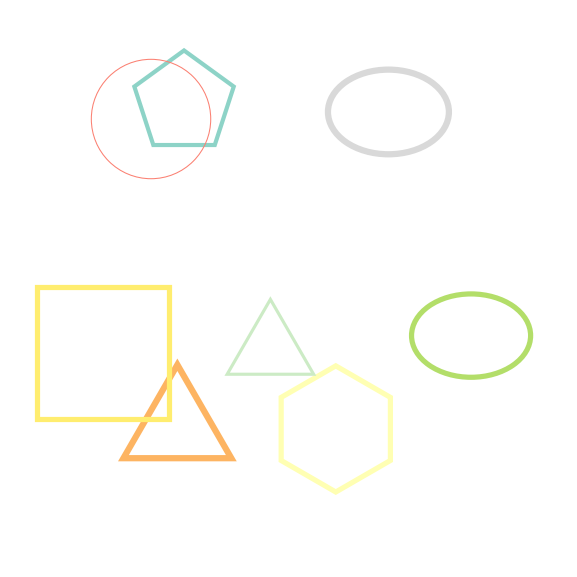[{"shape": "pentagon", "thickness": 2, "radius": 0.45, "center": [0.319, 0.821]}, {"shape": "hexagon", "thickness": 2.5, "radius": 0.55, "center": [0.581, 0.256]}, {"shape": "circle", "thickness": 0.5, "radius": 0.52, "center": [0.262, 0.793]}, {"shape": "triangle", "thickness": 3, "radius": 0.54, "center": [0.307, 0.26]}, {"shape": "oval", "thickness": 2.5, "radius": 0.52, "center": [0.816, 0.418]}, {"shape": "oval", "thickness": 3, "radius": 0.52, "center": [0.673, 0.805]}, {"shape": "triangle", "thickness": 1.5, "radius": 0.43, "center": [0.468, 0.394]}, {"shape": "square", "thickness": 2.5, "radius": 0.57, "center": [0.178, 0.388]}]